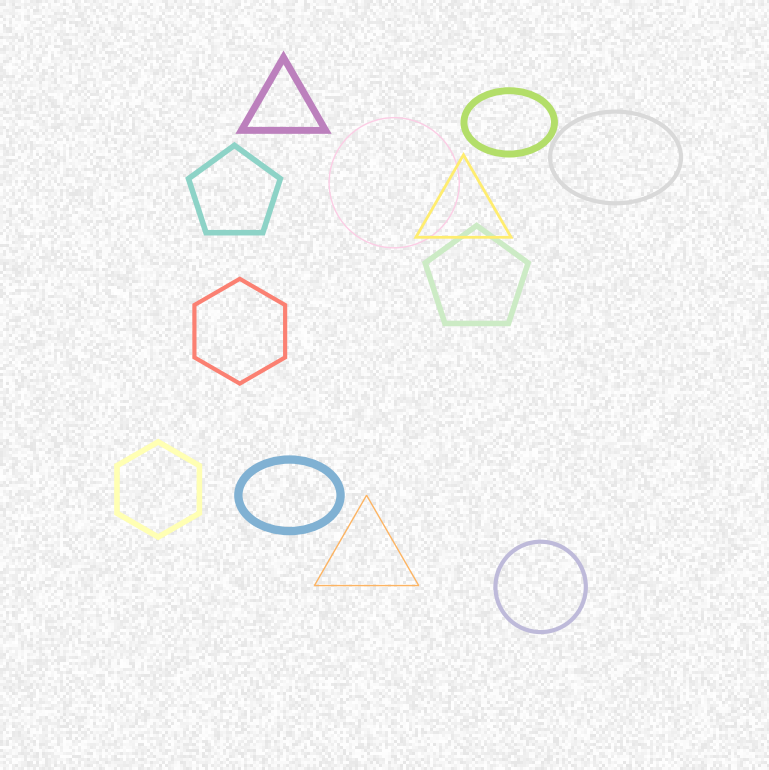[{"shape": "pentagon", "thickness": 2, "radius": 0.31, "center": [0.304, 0.749]}, {"shape": "hexagon", "thickness": 2, "radius": 0.31, "center": [0.205, 0.364]}, {"shape": "circle", "thickness": 1.5, "radius": 0.29, "center": [0.702, 0.238]}, {"shape": "hexagon", "thickness": 1.5, "radius": 0.34, "center": [0.311, 0.57]}, {"shape": "oval", "thickness": 3, "radius": 0.33, "center": [0.376, 0.357]}, {"shape": "triangle", "thickness": 0.5, "radius": 0.39, "center": [0.476, 0.279]}, {"shape": "oval", "thickness": 2.5, "radius": 0.29, "center": [0.661, 0.841]}, {"shape": "circle", "thickness": 0.5, "radius": 0.42, "center": [0.512, 0.763]}, {"shape": "oval", "thickness": 1.5, "radius": 0.43, "center": [0.799, 0.796]}, {"shape": "triangle", "thickness": 2.5, "radius": 0.32, "center": [0.368, 0.862]}, {"shape": "pentagon", "thickness": 2, "radius": 0.35, "center": [0.619, 0.637]}, {"shape": "triangle", "thickness": 1, "radius": 0.36, "center": [0.602, 0.728]}]